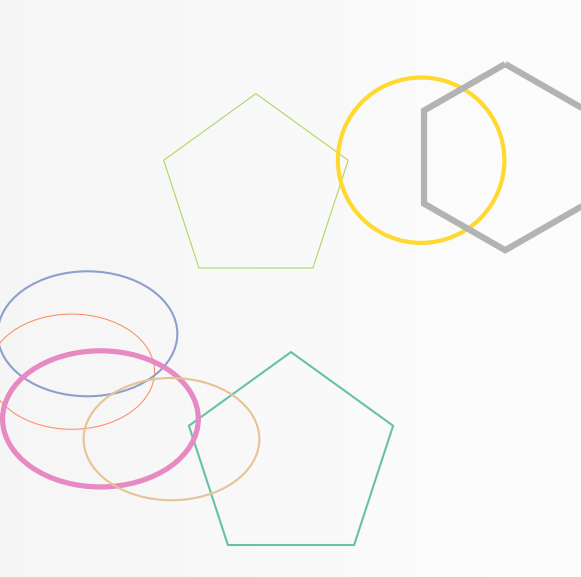[{"shape": "pentagon", "thickness": 1, "radius": 0.92, "center": [0.501, 0.205]}, {"shape": "oval", "thickness": 0.5, "radius": 0.71, "center": [0.123, 0.356]}, {"shape": "oval", "thickness": 1, "radius": 0.77, "center": [0.15, 0.421]}, {"shape": "oval", "thickness": 2.5, "radius": 0.84, "center": [0.173, 0.274]}, {"shape": "pentagon", "thickness": 0.5, "radius": 0.83, "center": [0.44, 0.67]}, {"shape": "circle", "thickness": 2, "radius": 0.72, "center": [0.725, 0.722]}, {"shape": "oval", "thickness": 1, "radius": 0.76, "center": [0.295, 0.239]}, {"shape": "hexagon", "thickness": 3, "radius": 0.81, "center": [0.869, 0.727]}]